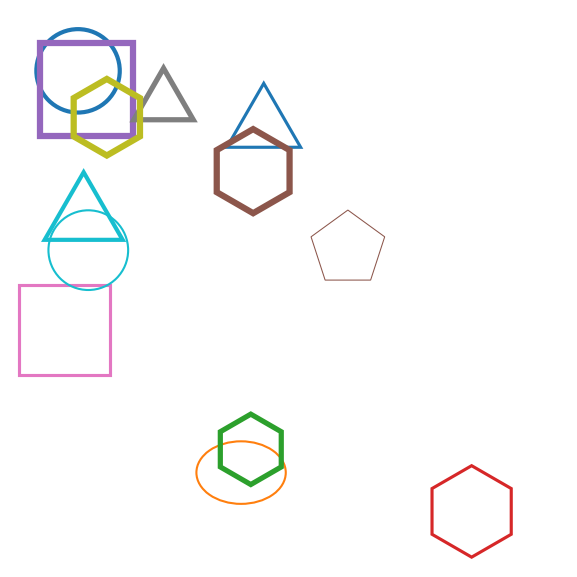[{"shape": "circle", "thickness": 2, "radius": 0.36, "center": [0.135, 0.876]}, {"shape": "triangle", "thickness": 1.5, "radius": 0.37, "center": [0.457, 0.781]}, {"shape": "oval", "thickness": 1, "radius": 0.39, "center": [0.417, 0.181]}, {"shape": "hexagon", "thickness": 2.5, "radius": 0.3, "center": [0.434, 0.221]}, {"shape": "hexagon", "thickness": 1.5, "radius": 0.4, "center": [0.817, 0.114]}, {"shape": "square", "thickness": 3, "radius": 0.4, "center": [0.15, 0.845]}, {"shape": "pentagon", "thickness": 0.5, "radius": 0.34, "center": [0.602, 0.568]}, {"shape": "hexagon", "thickness": 3, "radius": 0.36, "center": [0.438, 0.703]}, {"shape": "square", "thickness": 1.5, "radius": 0.39, "center": [0.112, 0.428]}, {"shape": "triangle", "thickness": 2.5, "radius": 0.3, "center": [0.283, 0.821]}, {"shape": "hexagon", "thickness": 3, "radius": 0.33, "center": [0.185, 0.796]}, {"shape": "triangle", "thickness": 2, "radius": 0.39, "center": [0.145, 0.623]}, {"shape": "circle", "thickness": 1, "radius": 0.35, "center": [0.153, 0.566]}]